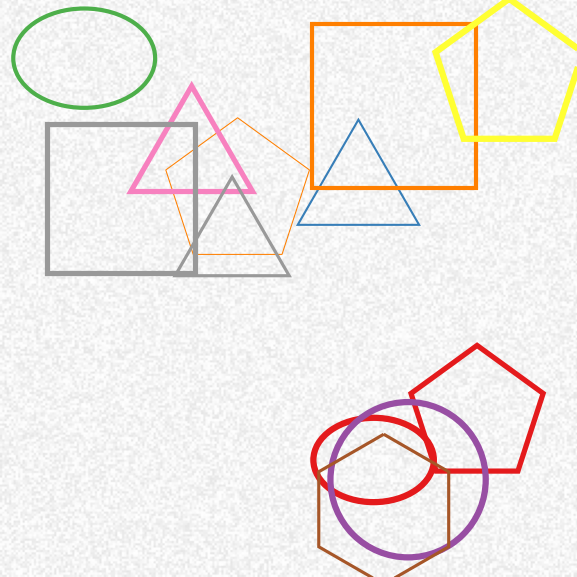[{"shape": "pentagon", "thickness": 2.5, "radius": 0.6, "center": [0.826, 0.281]}, {"shape": "oval", "thickness": 3, "radius": 0.52, "center": [0.647, 0.203]}, {"shape": "triangle", "thickness": 1, "radius": 0.61, "center": [0.621, 0.67]}, {"shape": "oval", "thickness": 2, "radius": 0.61, "center": [0.146, 0.898]}, {"shape": "circle", "thickness": 3, "radius": 0.67, "center": [0.707, 0.168]}, {"shape": "square", "thickness": 2, "radius": 0.71, "center": [0.682, 0.815]}, {"shape": "pentagon", "thickness": 0.5, "radius": 0.65, "center": [0.411, 0.664]}, {"shape": "pentagon", "thickness": 3, "radius": 0.67, "center": [0.882, 0.867]}, {"shape": "hexagon", "thickness": 1.5, "radius": 0.65, "center": [0.664, 0.117]}, {"shape": "triangle", "thickness": 2.5, "radius": 0.61, "center": [0.332, 0.728]}, {"shape": "triangle", "thickness": 1.5, "radius": 0.57, "center": [0.402, 0.579]}, {"shape": "square", "thickness": 2.5, "radius": 0.64, "center": [0.209, 0.655]}]